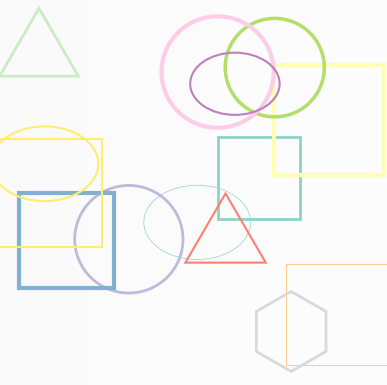[{"shape": "oval", "thickness": 0.5, "radius": 0.69, "center": [0.509, 0.422]}, {"shape": "square", "thickness": 2, "radius": 0.53, "center": [0.669, 0.537]}, {"shape": "square", "thickness": 3, "radius": 0.71, "center": [0.849, 0.689]}, {"shape": "circle", "thickness": 2, "radius": 0.7, "center": [0.332, 0.379]}, {"shape": "triangle", "thickness": 1.5, "radius": 0.6, "center": [0.582, 0.378]}, {"shape": "square", "thickness": 3, "radius": 0.62, "center": [0.171, 0.377]}, {"shape": "square", "thickness": 0.5, "radius": 0.65, "center": [0.869, 0.183]}, {"shape": "circle", "thickness": 2.5, "radius": 0.64, "center": [0.709, 0.824]}, {"shape": "circle", "thickness": 3, "radius": 0.72, "center": [0.562, 0.813]}, {"shape": "hexagon", "thickness": 2, "radius": 0.52, "center": [0.751, 0.139]}, {"shape": "oval", "thickness": 1.5, "radius": 0.58, "center": [0.606, 0.782]}, {"shape": "triangle", "thickness": 2, "radius": 0.59, "center": [0.101, 0.861]}, {"shape": "oval", "thickness": 1.5, "radius": 0.69, "center": [0.115, 0.575]}, {"shape": "square", "thickness": 1.5, "radius": 0.7, "center": [0.122, 0.498]}]